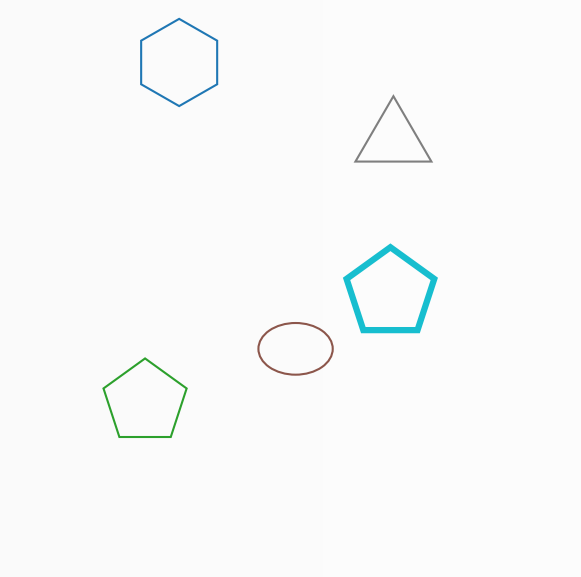[{"shape": "hexagon", "thickness": 1, "radius": 0.38, "center": [0.308, 0.891]}, {"shape": "pentagon", "thickness": 1, "radius": 0.38, "center": [0.25, 0.303]}, {"shape": "oval", "thickness": 1, "radius": 0.32, "center": [0.509, 0.395]}, {"shape": "triangle", "thickness": 1, "radius": 0.38, "center": [0.677, 0.757]}, {"shape": "pentagon", "thickness": 3, "radius": 0.4, "center": [0.672, 0.492]}]